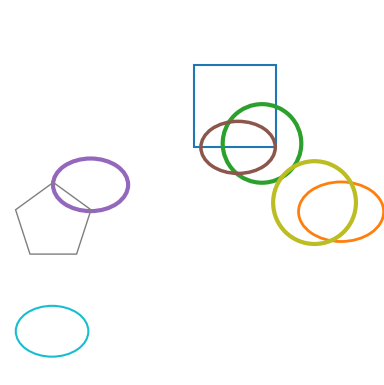[{"shape": "square", "thickness": 1.5, "radius": 0.53, "center": [0.61, 0.725]}, {"shape": "oval", "thickness": 2, "radius": 0.55, "center": [0.886, 0.45]}, {"shape": "circle", "thickness": 3, "radius": 0.51, "center": [0.681, 0.627]}, {"shape": "oval", "thickness": 3, "radius": 0.49, "center": [0.235, 0.52]}, {"shape": "oval", "thickness": 2.5, "radius": 0.48, "center": [0.618, 0.617]}, {"shape": "pentagon", "thickness": 1, "radius": 0.51, "center": [0.138, 0.423]}, {"shape": "circle", "thickness": 3, "radius": 0.54, "center": [0.817, 0.474]}, {"shape": "oval", "thickness": 1.5, "radius": 0.47, "center": [0.135, 0.14]}]